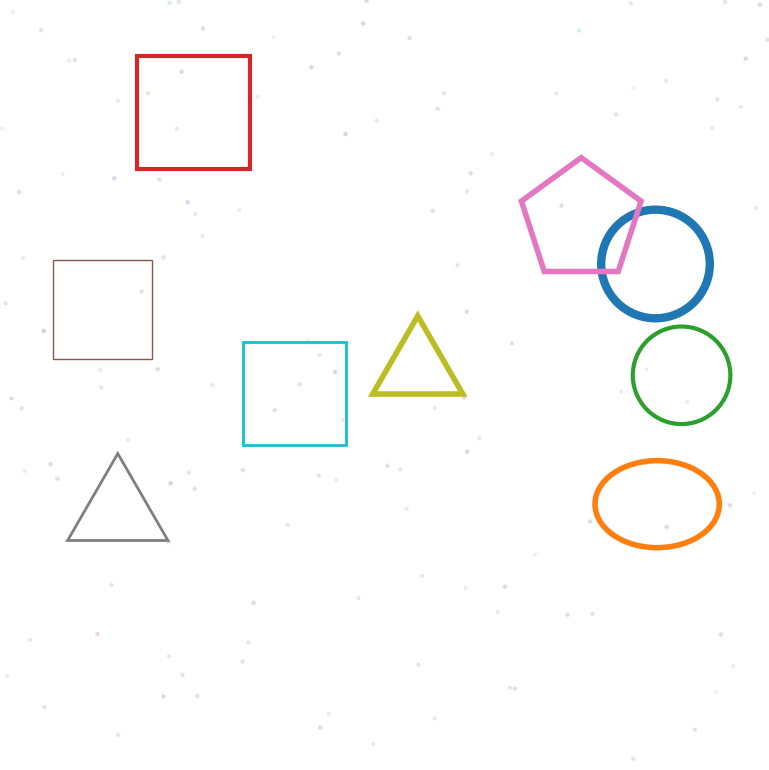[{"shape": "circle", "thickness": 3, "radius": 0.35, "center": [0.851, 0.657]}, {"shape": "oval", "thickness": 2, "radius": 0.4, "center": [0.853, 0.345]}, {"shape": "circle", "thickness": 1.5, "radius": 0.32, "center": [0.885, 0.513]}, {"shape": "square", "thickness": 1.5, "radius": 0.37, "center": [0.251, 0.854]}, {"shape": "square", "thickness": 0.5, "radius": 0.32, "center": [0.133, 0.598]}, {"shape": "pentagon", "thickness": 2, "radius": 0.41, "center": [0.755, 0.714]}, {"shape": "triangle", "thickness": 1, "radius": 0.38, "center": [0.153, 0.336]}, {"shape": "triangle", "thickness": 2, "radius": 0.34, "center": [0.543, 0.522]}, {"shape": "square", "thickness": 1, "radius": 0.33, "center": [0.383, 0.488]}]